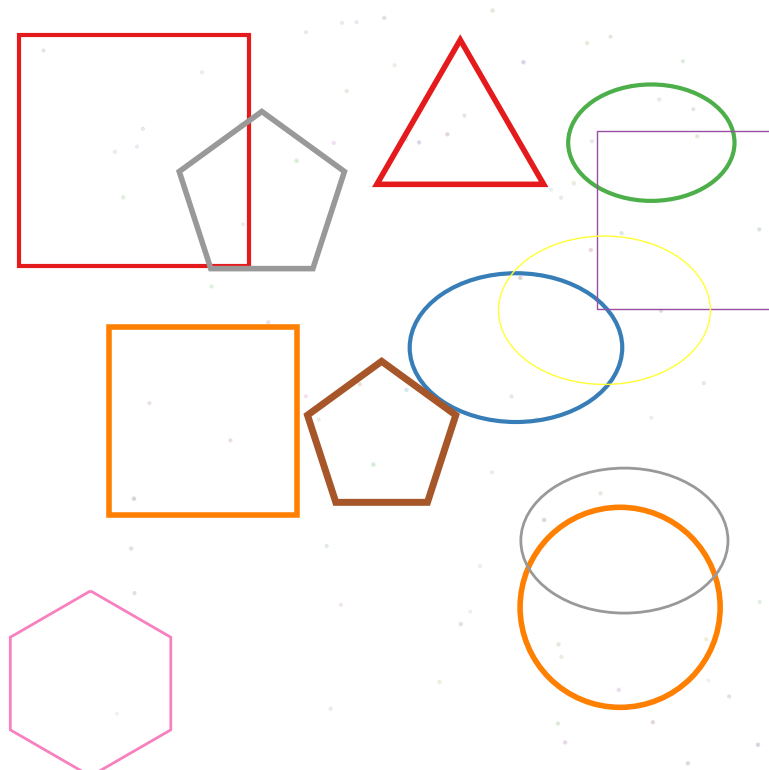[{"shape": "square", "thickness": 1.5, "radius": 0.75, "center": [0.174, 0.805]}, {"shape": "triangle", "thickness": 2, "radius": 0.63, "center": [0.598, 0.823]}, {"shape": "oval", "thickness": 1.5, "radius": 0.69, "center": [0.67, 0.549]}, {"shape": "oval", "thickness": 1.5, "radius": 0.54, "center": [0.846, 0.815]}, {"shape": "square", "thickness": 0.5, "radius": 0.58, "center": [0.891, 0.715]}, {"shape": "circle", "thickness": 2, "radius": 0.65, "center": [0.805, 0.211]}, {"shape": "square", "thickness": 2, "radius": 0.61, "center": [0.264, 0.454]}, {"shape": "oval", "thickness": 0.5, "radius": 0.69, "center": [0.785, 0.597]}, {"shape": "pentagon", "thickness": 2.5, "radius": 0.51, "center": [0.496, 0.43]}, {"shape": "hexagon", "thickness": 1, "radius": 0.6, "center": [0.118, 0.112]}, {"shape": "pentagon", "thickness": 2, "radius": 0.56, "center": [0.34, 0.742]}, {"shape": "oval", "thickness": 1, "radius": 0.67, "center": [0.811, 0.298]}]